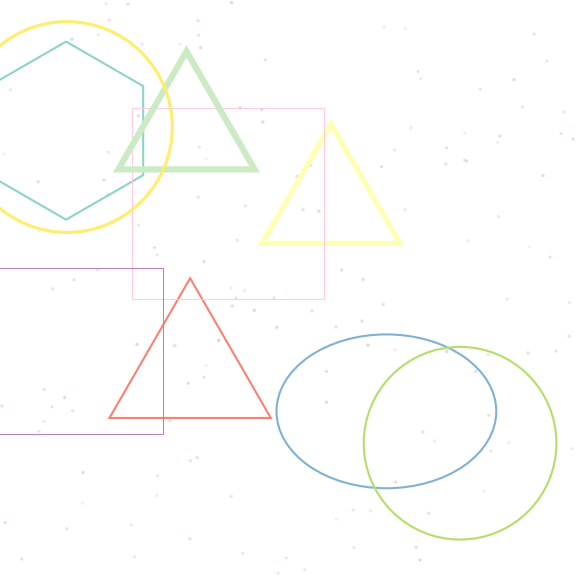[{"shape": "hexagon", "thickness": 1, "radius": 0.77, "center": [0.114, 0.773]}, {"shape": "triangle", "thickness": 2.5, "radius": 0.69, "center": [0.573, 0.647]}, {"shape": "triangle", "thickness": 1, "radius": 0.81, "center": [0.329, 0.356]}, {"shape": "oval", "thickness": 1, "radius": 0.95, "center": [0.669, 0.287]}, {"shape": "circle", "thickness": 1, "radius": 0.83, "center": [0.797, 0.232]}, {"shape": "square", "thickness": 0.5, "radius": 0.83, "center": [0.395, 0.647]}, {"shape": "square", "thickness": 0.5, "radius": 0.72, "center": [0.138, 0.392]}, {"shape": "triangle", "thickness": 3, "radius": 0.68, "center": [0.323, 0.774]}, {"shape": "circle", "thickness": 1.5, "radius": 0.91, "center": [0.116, 0.779]}]